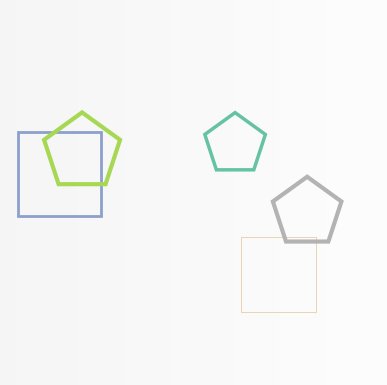[{"shape": "pentagon", "thickness": 2.5, "radius": 0.41, "center": [0.607, 0.625]}, {"shape": "square", "thickness": 2, "radius": 0.54, "center": [0.154, 0.548]}, {"shape": "pentagon", "thickness": 3, "radius": 0.52, "center": [0.212, 0.605]}, {"shape": "square", "thickness": 0.5, "radius": 0.49, "center": [0.719, 0.287]}, {"shape": "pentagon", "thickness": 3, "radius": 0.47, "center": [0.793, 0.448]}]